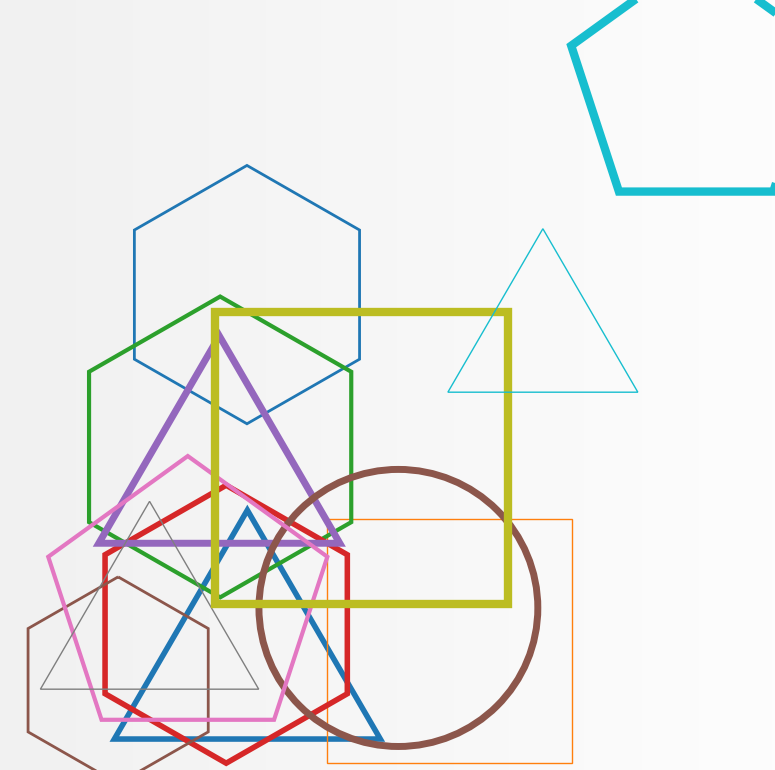[{"shape": "hexagon", "thickness": 1, "radius": 0.84, "center": [0.319, 0.617]}, {"shape": "triangle", "thickness": 2, "radius": 0.99, "center": [0.319, 0.139]}, {"shape": "square", "thickness": 0.5, "radius": 0.79, "center": [0.58, 0.167]}, {"shape": "hexagon", "thickness": 1.5, "radius": 0.98, "center": [0.284, 0.42]}, {"shape": "hexagon", "thickness": 2, "radius": 0.9, "center": [0.292, 0.189]}, {"shape": "triangle", "thickness": 2.5, "radius": 0.9, "center": [0.283, 0.384]}, {"shape": "hexagon", "thickness": 1, "radius": 0.67, "center": [0.152, 0.117]}, {"shape": "circle", "thickness": 2.5, "radius": 0.9, "center": [0.514, 0.21]}, {"shape": "pentagon", "thickness": 1.5, "radius": 0.95, "center": [0.242, 0.218]}, {"shape": "triangle", "thickness": 0.5, "radius": 0.81, "center": [0.193, 0.186]}, {"shape": "square", "thickness": 3, "radius": 0.95, "center": [0.467, 0.405]}, {"shape": "triangle", "thickness": 0.5, "radius": 0.71, "center": [0.7, 0.561]}, {"shape": "pentagon", "thickness": 3, "radius": 0.85, "center": [0.898, 0.888]}]